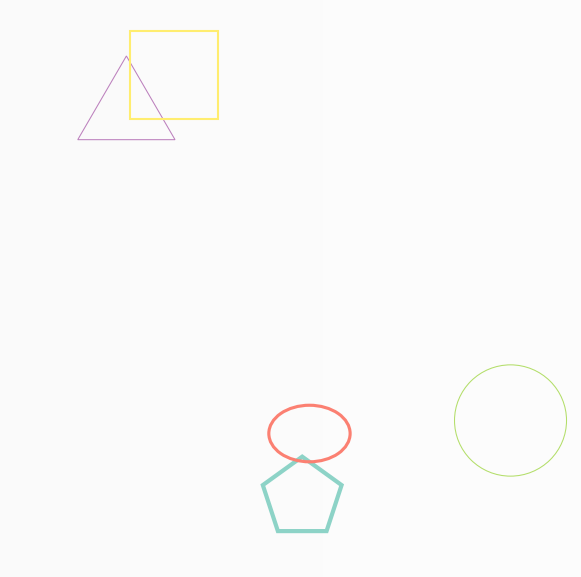[{"shape": "pentagon", "thickness": 2, "radius": 0.36, "center": [0.52, 0.137]}, {"shape": "oval", "thickness": 1.5, "radius": 0.35, "center": [0.532, 0.248]}, {"shape": "circle", "thickness": 0.5, "radius": 0.48, "center": [0.878, 0.271]}, {"shape": "triangle", "thickness": 0.5, "radius": 0.48, "center": [0.217, 0.806]}, {"shape": "square", "thickness": 1, "radius": 0.38, "center": [0.299, 0.869]}]